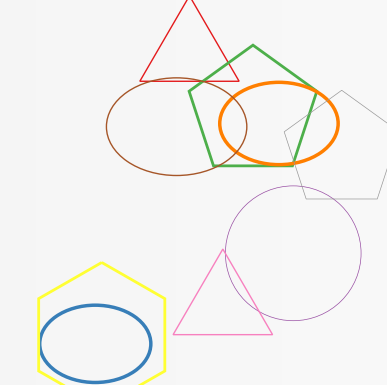[{"shape": "triangle", "thickness": 1, "radius": 0.74, "center": [0.489, 0.863]}, {"shape": "oval", "thickness": 2.5, "radius": 0.72, "center": [0.246, 0.107]}, {"shape": "pentagon", "thickness": 2, "radius": 0.87, "center": [0.653, 0.709]}, {"shape": "circle", "thickness": 0.5, "radius": 0.88, "center": [0.757, 0.342]}, {"shape": "oval", "thickness": 2.5, "radius": 0.76, "center": [0.72, 0.679]}, {"shape": "hexagon", "thickness": 2, "radius": 0.94, "center": [0.263, 0.13]}, {"shape": "oval", "thickness": 1, "radius": 0.91, "center": [0.456, 0.671]}, {"shape": "triangle", "thickness": 1, "radius": 0.74, "center": [0.575, 0.205]}, {"shape": "pentagon", "thickness": 0.5, "radius": 0.78, "center": [0.882, 0.609]}]